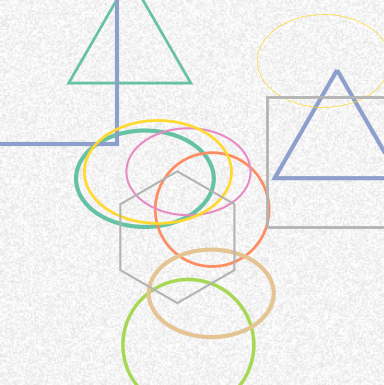[{"shape": "oval", "thickness": 3, "radius": 0.89, "center": [0.376, 0.536]}, {"shape": "triangle", "thickness": 2, "radius": 0.92, "center": [0.337, 0.876]}, {"shape": "circle", "thickness": 2, "radius": 0.74, "center": [0.551, 0.456]}, {"shape": "square", "thickness": 3, "radius": 0.98, "center": [0.107, 0.823]}, {"shape": "triangle", "thickness": 3, "radius": 0.94, "center": [0.875, 0.631]}, {"shape": "oval", "thickness": 1.5, "radius": 0.81, "center": [0.49, 0.554]}, {"shape": "circle", "thickness": 2.5, "radius": 0.85, "center": [0.489, 0.104]}, {"shape": "oval", "thickness": 2, "radius": 0.96, "center": [0.41, 0.553]}, {"shape": "oval", "thickness": 0.5, "radius": 0.86, "center": [0.841, 0.842]}, {"shape": "oval", "thickness": 3, "radius": 0.81, "center": [0.549, 0.238]}, {"shape": "hexagon", "thickness": 1.5, "radius": 0.86, "center": [0.461, 0.384]}, {"shape": "square", "thickness": 2, "radius": 0.84, "center": [0.863, 0.578]}]